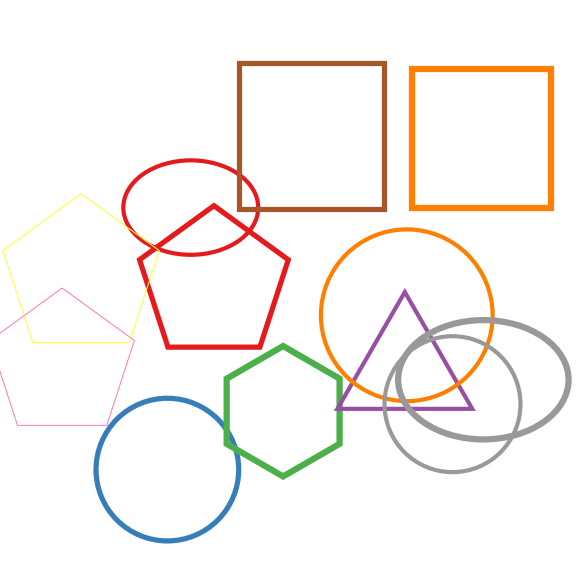[{"shape": "oval", "thickness": 2, "radius": 0.58, "center": [0.33, 0.64]}, {"shape": "pentagon", "thickness": 2.5, "radius": 0.68, "center": [0.37, 0.508]}, {"shape": "circle", "thickness": 2.5, "radius": 0.62, "center": [0.29, 0.186]}, {"shape": "hexagon", "thickness": 3, "radius": 0.56, "center": [0.49, 0.287]}, {"shape": "triangle", "thickness": 2, "radius": 0.67, "center": [0.701, 0.359]}, {"shape": "circle", "thickness": 2, "radius": 0.74, "center": [0.704, 0.453]}, {"shape": "square", "thickness": 3, "radius": 0.6, "center": [0.834, 0.759]}, {"shape": "pentagon", "thickness": 0.5, "radius": 0.71, "center": [0.14, 0.521]}, {"shape": "square", "thickness": 2.5, "radius": 0.63, "center": [0.54, 0.764]}, {"shape": "pentagon", "thickness": 0.5, "radius": 0.66, "center": [0.108, 0.369]}, {"shape": "oval", "thickness": 3, "radius": 0.74, "center": [0.837, 0.342]}, {"shape": "circle", "thickness": 2, "radius": 0.59, "center": [0.784, 0.299]}]